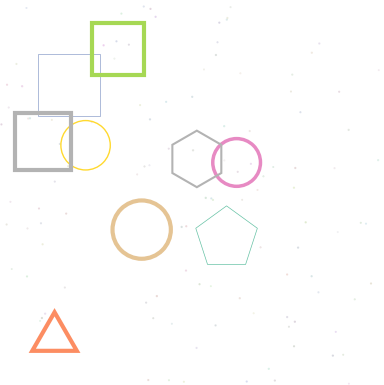[{"shape": "pentagon", "thickness": 0.5, "radius": 0.42, "center": [0.588, 0.381]}, {"shape": "triangle", "thickness": 3, "radius": 0.33, "center": [0.142, 0.122]}, {"shape": "square", "thickness": 0.5, "radius": 0.4, "center": [0.18, 0.779]}, {"shape": "circle", "thickness": 2.5, "radius": 0.31, "center": [0.615, 0.578]}, {"shape": "square", "thickness": 3, "radius": 0.34, "center": [0.307, 0.872]}, {"shape": "circle", "thickness": 1, "radius": 0.32, "center": [0.222, 0.623]}, {"shape": "circle", "thickness": 3, "radius": 0.38, "center": [0.368, 0.404]}, {"shape": "square", "thickness": 3, "radius": 0.37, "center": [0.112, 0.632]}, {"shape": "hexagon", "thickness": 1.5, "radius": 0.37, "center": [0.511, 0.587]}]